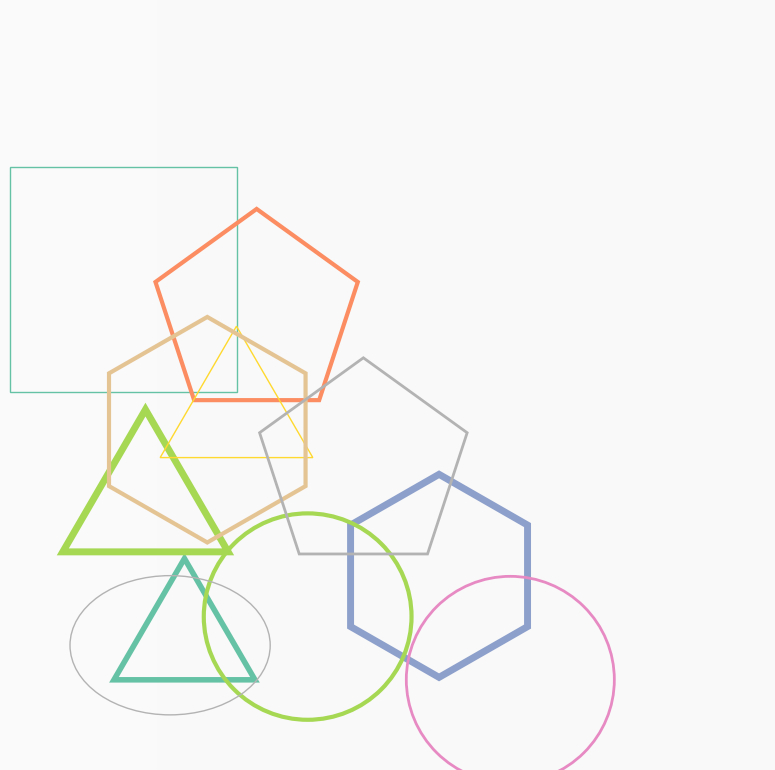[{"shape": "square", "thickness": 0.5, "radius": 0.73, "center": [0.159, 0.637]}, {"shape": "triangle", "thickness": 2, "radius": 0.53, "center": [0.238, 0.17]}, {"shape": "pentagon", "thickness": 1.5, "radius": 0.69, "center": [0.331, 0.591]}, {"shape": "hexagon", "thickness": 2.5, "radius": 0.66, "center": [0.567, 0.252]}, {"shape": "circle", "thickness": 1, "radius": 0.67, "center": [0.658, 0.117]}, {"shape": "triangle", "thickness": 2.5, "radius": 0.62, "center": [0.188, 0.345]}, {"shape": "circle", "thickness": 1.5, "radius": 0.67, "center": [0.397, 0.199]}, {"shape": "triangle", "thickness": 0.5, "radius": 0.57, "center": [0.305, 0.463]}, {"shape": "hexagon", "thickness": 1.5, "radius": 0.73, "center": [0.267, 0.442]}, {"shape": "oval", "thickness": 0.5, "radius": 0.65, "center": [0.219, 0.162]}, {"shape": "pentagon", "thickness": 1, "radius": 0.7, "center": [0.469, 0.394]}]